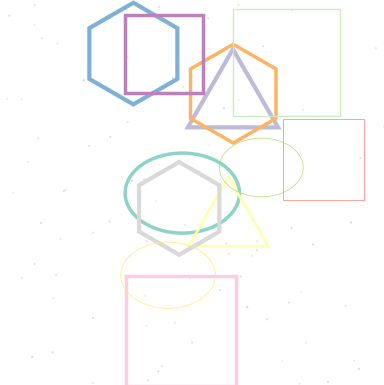[{"shape": "oval", "thickness": 2.5, "radius": 0.74, "center": [0.473, 0.498]}, {"shape": "triangle", "thickness": 2, "radius": 0.6, "center": [0.593, 0.42]}, {"shape": "triangle", "thickness": 3, "radius": 0.68, "center": [0.605, 0.737]}, {"shape": "square", "thickness": 0.5, "radius": 0.53, "center": [0.839, 0.586]}, {"shape": "hexagon", "thickness": 3, "radius": 0.66, "center": [0.346, 0.861]}, {"shape": "hexagon", "thickness": 2.5, "radius": 0.64, "center": [0.606, 0.757]}, {"shape": "oval", "thickness": 0.5, "radius": 0.54, "center": [0.679, 0.565]}, {"shape": "square", "thickness": 2.5, "radius": 0.71, "center": [0.47, 0.14]}, {"shape": "hexagon", "thickness": 3, "radius": 0.6, "center": [0.465, 0.459]}, {"shape": "square", "thickness": 2.5, "radius": 0.51, "center": [0.425, 0.86]}, {"shape": "square", "thickness": 1, "radius": 0.69, "center": [0.743, 0.837]}, {"shape": "oval", "thickness": 0.5, "radius": 0.61, "center": [0.437, 0.285]}]